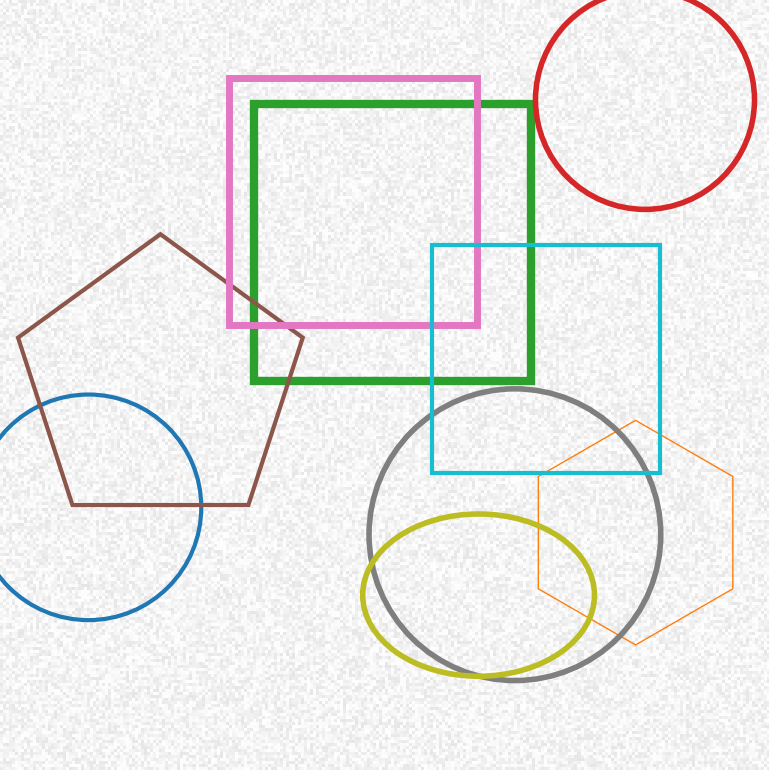[{"shape": "circle", "thickness": 1.5, "radius": 0.73, "center": [0.115, 0.341]}, {"shape": "hexagon", "thickness": 0.5, "radius": 0.73, "center": [0.825, 0.308]}, {"shape": "square", "thickness": 3, "radius": 0.9, "center": [0.51, 0.685]}, {"shape": "circle", "thickness": 2, "radius": 0.71, "center": [0.838, 0.87]}, {"shape": "pentagon", "thickness": 1.5, "radius": 0.97, "center": [0.208, 0.501]}, {"shape": "square", "thickness": 2.5, "radius": 0.8, "center": [0.458, 0.738]}, {"shape": "circle", "thickness": 2, "radius": 0.95, "center": [0.669, 0.306]}, {"shape": "oval", "thickness": 2, "radius": 0.75, "center": [0.622, 0.227]}, {"shape": "square", "thickness": 1.5, "radius": 0.74, "center": [0.709, 0.534]}]